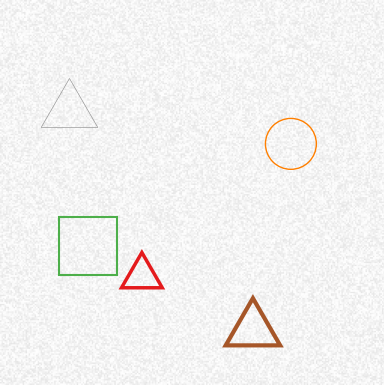[{"shape": "triangle", "thickness": 2.5, "radius": 0.31, "center": [0.369, 0.283]}, {"shape": "square", "thickness": 1.5, "radius": 0.38, "center": [0.228, 0.362]}, {"shape": "circle", "thickness": 1, "radius": 0.33, "center": [0.756, 0.626]}, {"shape": "triangle", "thickness": 3, "radius": 0.41, "center": [0.657, 0.144]}, {"shape": "triangle", "thickness": 0.5, "radius": 0.42, "center": [0.18, 0.711]}]